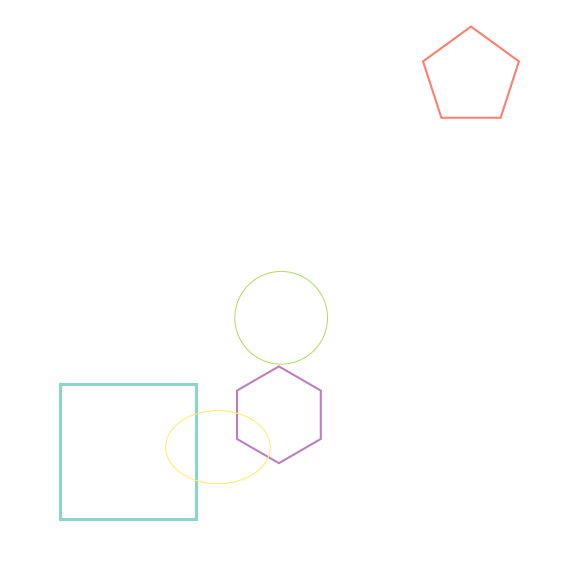[{"shape": "square", "thickness": 1.5, "radius": 0.59, "center": [0.222, 0.217]}, {"shape": "pentagon", "thickness": 1, "radius": 0.44, "center": [0.816, 0.866]}, {"shape": "circle", "thickness": 0.5, "radius": 0.4, "center": [0.487, 0.449]}, {"shape": "hexagon", "thickness": 1, "radius": 0.42, "center": [0.483, 0.281]}, {"shape": "oval", "thickness": 0.5, "radius": 0.45, "center": [0.377, 0.225]}]